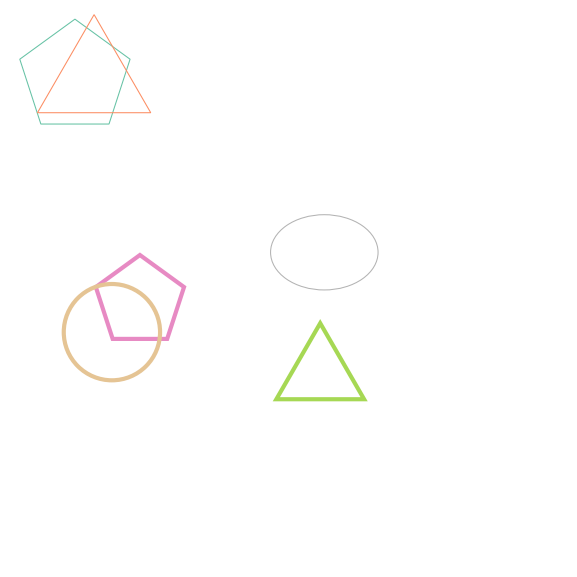[{"shape": "pentagon", "thickness": 0.5, "radius": 0.5, "center": [0.13, 0.866]}, {"shape": "triangle", "thickness": 0.5, "radius": 0.57, "center": [0.163, 0.861]}, {"shape": "pentagon", "thickness": 2, "radius": 0.4, "center": [0.242, 0.477]}, {"shape": "triangle", "thickness": 2, "radius": 0.44, "center": [0.554, 0.352]}, {"shape": "circle", "thickness": 2, "radius": 0.42, "center": [0.194, 0.424]}, {"shape": "oval", "thickness": 0.5, "radius": 0.47, "center": [0.562, 0.562]}]